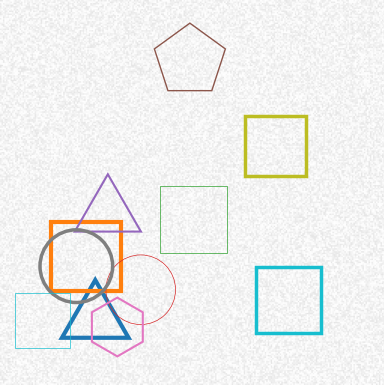[{"shape": "triangle", "thickness": 3, "radius": 0.5, "center": [0.247, 0.173]}, {"shape": "square", "thickness": 3, "radius": 0.45, "center": [0.223, 0.334]}, {"shape": "square", "thickness": 0.5, "radius": 0.43, "center": [0.503, 0.429]}, {"shape": "circle", "thickness": 0.5, "radius": 0.45, "center": [0.365, 0.247]}, {"shape": "triangle", "thickness": 1.5, "radius": 0.5, "center": [0.28, 0.448]}, {"shape": "pentagon", "thickness": 1, "radius": 0.48, "center": [0.493, 0.843]}, {"shape": "hexagon", "thickness": 1.5, "radius": 0.38, "center": [0.305, 0.151]}, {"shape": "circle", "thickness": 2.5, "radius": 0.47, "center": [0.198, 0.309]}, {"shape": "square", "thickness": 2.5, "radius": 0.39, "center": [0.716, 0.621]}, {"shape": "square", "thickness": 0.5, "radius": 0.36, "center": [0.11, 0.167]}, {"shape": "square", "thickness": 2.5, "radius": 0.43, "center": [0.749, 0.221]}]